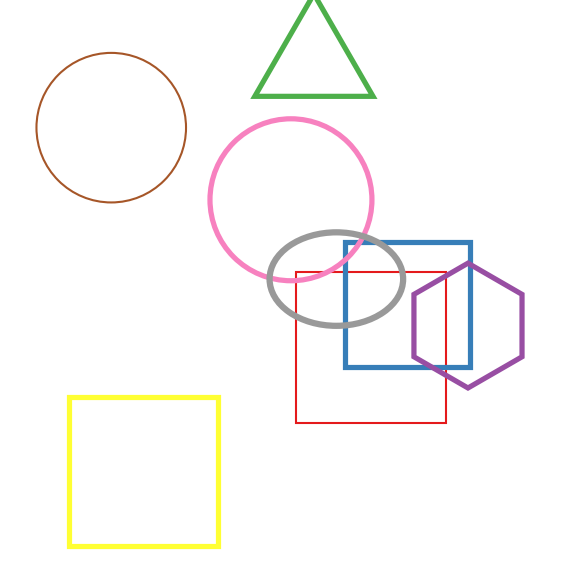[{"shape": "square", "thickness": 1, "radius": 0.65, "center": [0.643, 0.397]}, {"shape": "square", "thickness": 2.5, "radius": 0.54, "center": [0.706, 0.472]}, {"shape": "triangle", "thickness": 2.5, "radius": 0.59, "center": [0.544, 0.891]}, {"shape": "hexagon", "thickness": 2.5, "radius": 0.54, "center": [0.81, 0.435]}, {"shape": "square", "thickness": 2.5, "radius": 0.64, "center": [0.248, 0.182]}, {"shape": "circle", "thickness": 1, "radius": 0.65, "center": [0.193, 0.778]}, {"shape": "circle", "thickness": 2.5, "radius": 0.7, "center": [0.504, 0.653]}, {"shape": "oval", "thickness": 3, "radius": 0.58, "center": [0.582, 0.516]}]